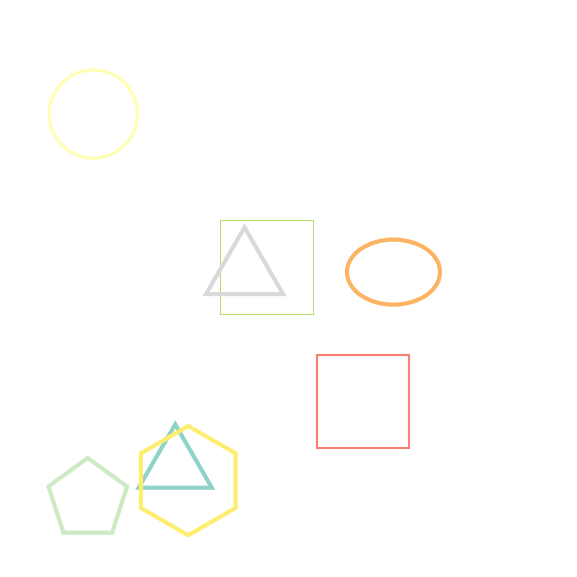[{"shape": "triangle", "thickness": 2, "radius": 0.37, "center": [0.303, 0.191]}, {"shape": "circle", "thickness": 1.5, "radius": 0.38, "center": [0.161, 0.802]}, {"shape": "square", "thickness": 1, "radius": 0.4, "center": [0.628, 0.304]}, {"shape": "oval", "thickness": 2, "radius": 0.4, "center": [0.681, 0.528]}, {"shape": "square", "thickness": 0.5, "radius": 0.4, "center": [0.462, 0.537]}, {"shape": "triangle", "thickness": 2, "radius": 0.38, "center": [0.423, 0.528]}, {"shape": "pentagon", "thickness": 2, "radius": 0.36, "center": [0.152, 0.135]}, {"shape": "hexagon", "thickness": 2, "radius": 0.47, "center": [0.326, 0.167]}]